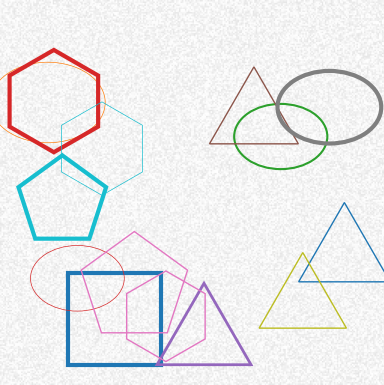[{"shape": "square", "thickness": 3, "radius": 0.6, "center": [0.297, 0.172]}, {"shape": "triangle", "thickness": 1, "radius": 0.69, "center": [0.895, 0.337]}, {"shape": "oval", "thickness": 0.5, "radius": 0.75, "center": [0.124, 0.734]}, {"shape": "oval", "thickness": 1.5, "radius": 0.6, "center": [0.729, 0.645]}, {"shape": "hexagon", "thickness": 3, "radius": 0.66, "center": [0.14, 0.737]}, {"shape": "oval", "thickness": 0.5, "radius": 0.61, "center": [0.201, 0.277]}, {"shape": "triangle", "thickness": 2, "radius": 0.7, "center": [0.53, 0.123]}, {"shape": "triangle", "thickness": 1, "radius": 0.67, "center": [0.66, 0.693]}, {"shape": "hexagon", "thickness": 1, "radius": 0.59, "center": [0.431, 0.179]}, {"shape": "pentagon", "thickness": 1, "radius": 0.73, "center": [0.349, 0.253]}, {"shape": "oval", "thickness": 3, "radius": 0.67, "center": [0.856, 0.721]}, {"shape": "triangle", "thickness": 1, "radius": 0.65, "center": [0.786, 0.213]}, {"shape": "pentagon", "thickness": 3, "radius": 0.6, "center": [0.162, 0.477]}, {"shape": "hexagon", "thickness": 0.5, "radius": 0.61, "center": [0.265, 0.614]}]